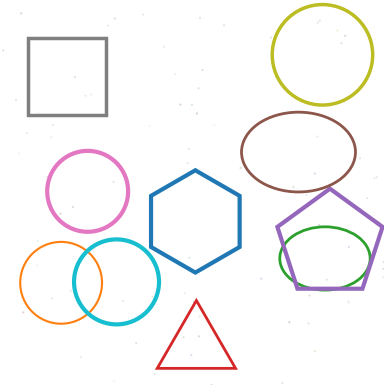[{"shape": "hexagon", "thickness": 3, "radius": 0.66, "center": [0.507, 0.425]}, {"shape": "circle", "thickness": 1.5, "radius": 0.53, "center": [0.159, 0.265]}, {"shape": "oval", "thickness": 2, "radius": 0.59, "center": [0.844, 0.329]}, {"shape": "triangle", "thickness": 2, "radius": 0.59, "center": [0.51, 0.102]}, {"shape": "pentagon", "thickness": 3, "radius": 0.72, "center": [0.857, 0.366]}, {"shape": "oval", "thickness": 2, "radius": 0.74, "center": [0.775, 0.605]}, {"shape": "circle", "thickness": 3, "radius": 0.53, "center": [0.228, 0.503]}, {"shape": "square", "thickness": 2.5, "radius": 0.5, "center": [0.175, 0.801]}, {"shape": "circle", "thickness": 2.5, "radius": 0.65, "center": [0.838, 0.858]}, {"shape": "circle", "thickness": 3, "radius": 0.55, "center": [0.303, 0.268]}]